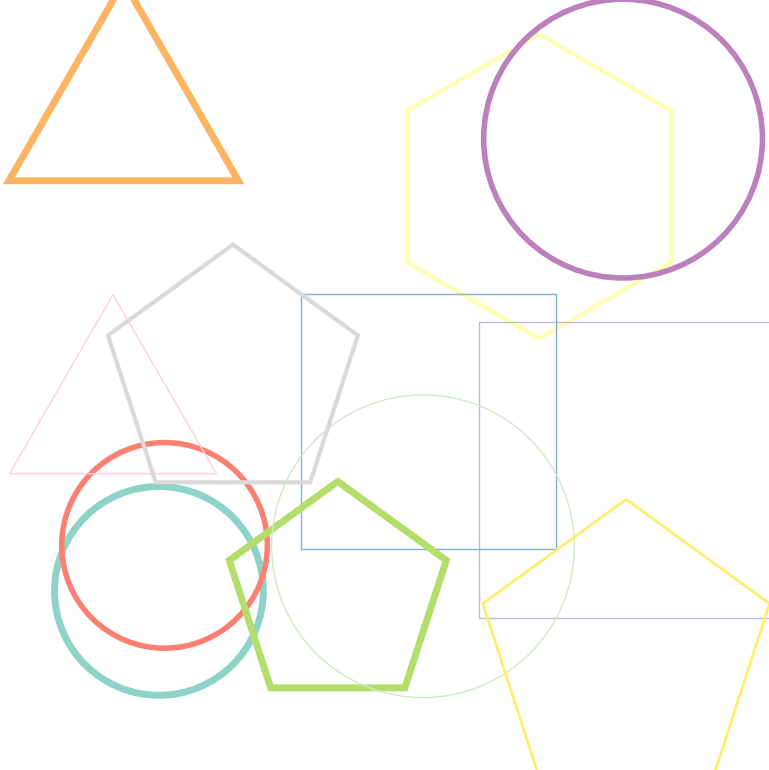[{"shape": "circle", "thickness": 2.5, "radius": 0.68, "center": [0.206, 0.233]}, {"shape": "hexagon", "thickness": 1.5, "radius": 0.99, "center": [0.7, 0.758]}, {"shape": "square", "thickness": 0.5, "radius": 0.96, "center": [0.814, 0.39]}, {"shape": "circle", "thickness": 2, "radius": 0.67, "center": [0.214, 0.292]}, {"shape": "square", "thickness": 0.5, "radius": 0.83, "center": [0.556, 0.452]}, {"shape": "triangle", "thickness": 2.5, "radius": 0.86, "center": [0.161, 0.851]}, {"shape": "pentagon", "thickness": 2.5, "radius": 0.74, "center": [0.439, 0.227]}, {"shape": "triangle", "thickness": 0.5, "radius": 0.78, "center": [0.147, 0.462]}, {"shape": "pentagon", "thickness": 1.5, "radius": 0.85, "center": [0.303, 0.512]}, {"shape": "circle", "thickness": 2, "radius": 0.91, "center": [0.809, 0.82]}, {"shape": "circle", "thickness": 0.5, "radius": 0.98, "center": [0.549, 0.291]}, {"shape": "pentagon", "thickness": 1, "radius": 0.98, "center": [0.813, 0.156]}]